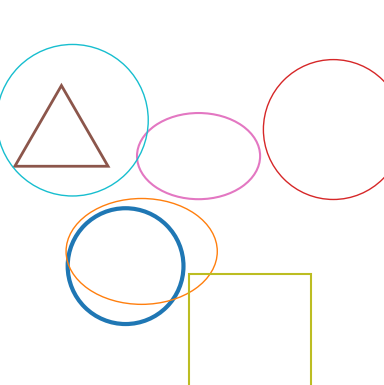[{"shape": "circle", "thickness": 3, "radius": 0.75, "center": [0.326, 0.309]}, {"shape": "oval", "thickness": 1, "radius": 0.98, "center": [0.368, 0.347]}, {"shape": "circle", "thickness": 1, "radius": 0.91, "center": [0.866, 0.664]}, {"shape": "triangle", "thickness": 2, "radius": 0.7, "center": [0.16, 0.638]}, {"shape": "oval", "thickness": 1.5, "radius": 0.8, "center": [0.516, 0.595]}, {"shape": "square", "thickness": 1.5, "radius": 0.79, "center": [0.649, 0.13]}, {"shape": "circle", "thickness": 1, "radius": 0.98, "center": [0.188, 0.688]}]